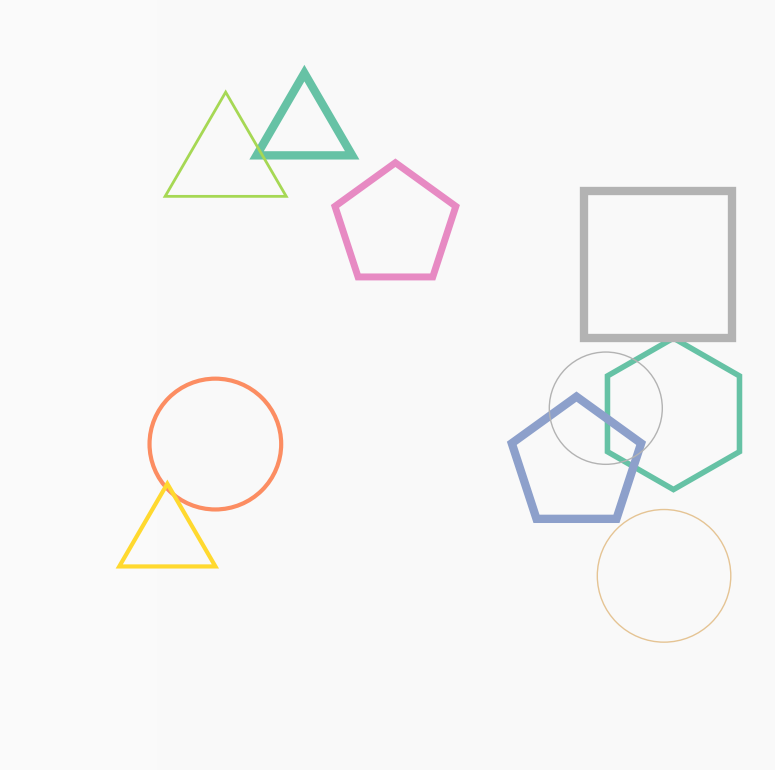[{"shape": "hexagon", "thickness": 2, "radius": 0.49, "center": [0.869, 0.463]}, {"shape": "triangle", "thickness": 3, "radius": 0.36, "center": [0.393, 0.834]}, {"shape": "circle", "thickness": 1.5, "radius": 0.42, "center": [0.278, 0.423]}, {"shape": "pentagon", "thickness": 3, "radius": 0.44, "center": [0.744, 0.397]}, {"shape": "pentagon", "thickness": 2.5, "radius": 0.41, "center": [0.51, 0.707]}, {"shape": "triangle", "thickness": 1, "radius": 0.45, "center": [0.291, 0.79]}, {"shape": "triangle", "thickness": 1.5, "radius": 0.36, "center": [0.216, 0.3]}, {"shape": "circle", "thickness": 0.5, "radius": 0.43, "center": [0.857, 0.252]}, {"shape": "square", "thickness": 3, "radius": 0.48, "center": [0.848, 0.656]}, {"shape": "circle", "thickness": 0.5, "radius": 0.36, "center": [0.782, 0.47]}]